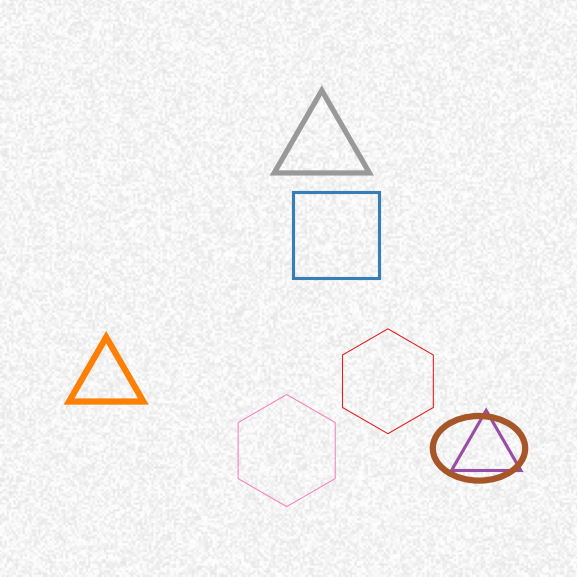[{"shape": "hexagon", "thickness": 0.5, "radius": 0.45, "center": [0.672, 0.339]}, {"shape": "square", "thickness": 1.5, "radius": 0.37, "center": [0.582, 0.592]}, {"shape": "triangle", "thickness": 1.5, "radius": 0.35, "center": [0.842, 0.219]}, {"shape": "triangle", "thickness": 3, "radius": 0.37, "center": [0.184, 0.341]}, {"shape": "oval", "thickness": 3, "radius": 0.4, "center": [0.829, 0.223]}, {"shape": "hexagon", "thickness": 0.5, "radius": 0.49, "center": [0.496, 0.219]}, {"shape": "triangle", "thickness": 2.5, "radius": 0.48, "center": [0.557, 0.747]}]